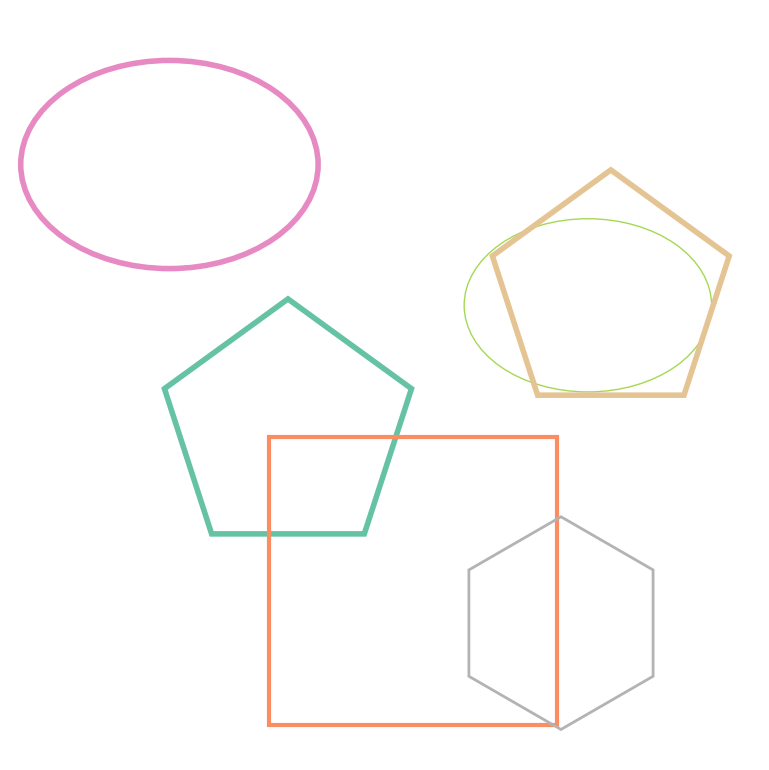[{"shape": "pentagon", "thickness": 2, "radius": 0.84, "center": [0.374, 0.443]}, {"shape": "square", "thickness": 1.5, "radius": 0.93, "center": [0.537, 0.246]}, {"shape": "oval", "thickness": 2, "radius": 0.97, "center": [0.22, 0.786]}, {"shape": "oval", "thickness": 0.5, "radius": 0.8, "center": [0.763, 0.603]}, {"shape": "pentagon", "thickness": 2, "radius": 0.81, "center": [0.793, 0.618]}, {"shape": "hexagon", "thickness": 1, "radius": 0.69, "center": [0.729, 0.191]}]